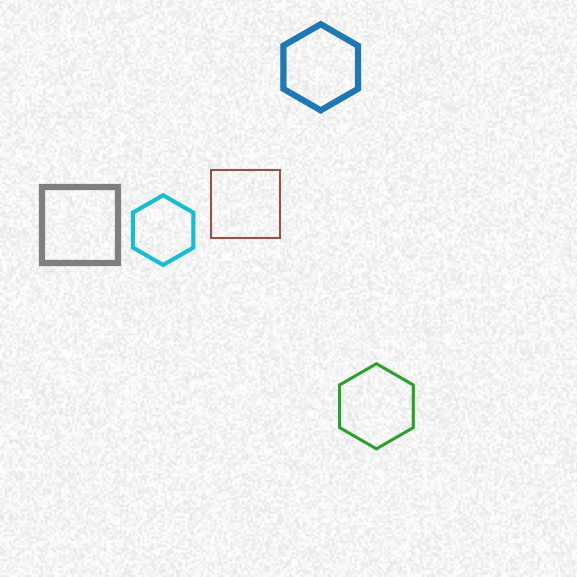[{"shape": "hexagon", "thickness": 3, "radius": 0.37, "center": [0.555, 0.883]}, {"shape": "hexagon", "thickness": 1.5, "radius": 0.37, "center": [0.652, 0.296]}, {"shape": "square", "thickness": 1, "radius": 0.3, "center": [0.425, 0.646]}, {"shape": "square", "thickness": 3, "radius": 0.33, "center": [0.139, 0.61]}, {"shape": "hexagon", "thickness": 2, "radius": 0.3, "center": [0.282, 0.601]}]